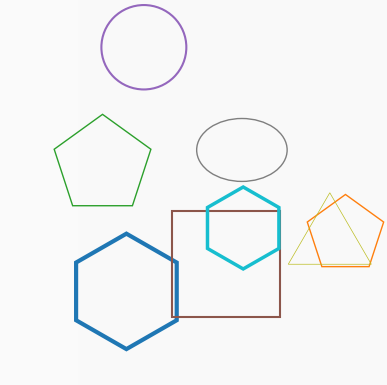[{"shape": "hexagon", "thickness": 3, "radius": 0.75, "center": [0.326, 0.243]}, {"shape": "pentagon", "thickness": 1, "radius": 0.52, "center": [0.892, 0.391]}, {"shape": "pentagon", "thickness": 1, "radius": 0.66, "center": [0.265, 0.572]}, {"shape": "circle", "thickness": 1.5, "radius": 0.55, "center": [0.371, 0.877]}, {"shape": "square", "thickness": 1.5, "radius": 0.69, "center": [0.583, 0.314]}, {"shape": "oval", "thickness": 1, "radius": 0.58, "center": [0.624, 0.611]}, {"shape": "triangle", "thickness": 0.5, "radius": 0.62, "center": [0.851, 0.376]}, {"shape": "hexagon", "thickness": 2.5, "radius": 0.53, "center": [0.628, 0.408]}]